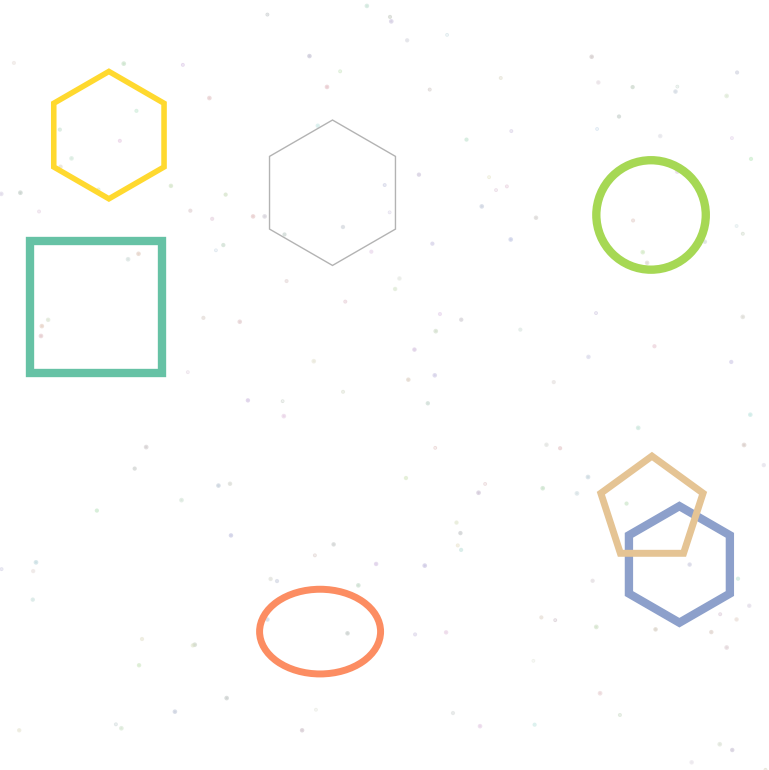[{"shape": "square", "thickness": 3, "radius": 0.43, "center": [0.125, 0.602]}, {"shape": "oval", "thickness": 2.5, "radius": 0.39, "center": [0.416, 0.18]}, {"shape": "hexagon", "thickness": 3, "radius": 0.38, "center": [0.882, 0.267]}, {"shape": "circle", "thickness": 3, "radius": 0.36, "center": [0.846, 0.721]}, {"shape": "hexagon", "thickness": 2, "radius": 0.41, "center": [0.141, 0.825]}, {"shape": "pentagon", "thickness": 2.5, "radius": 0.35, "center": [0.847, 0.338]}, {"shape": "hexagon", "thickness": 0.5, "radius": 0.47, "center": [0.432, 0.75]}]